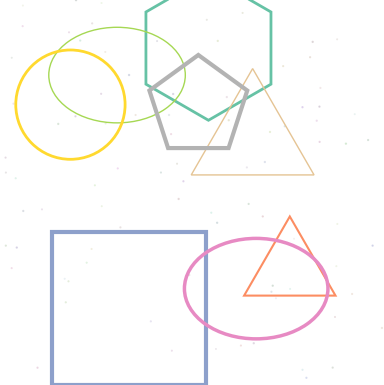[{"shape": "hexagon", "thickness": 2, "radius": 0.94, "center": [0.541, 0.875]}, {"shape": "triangle", "thickness": 1.5, "radius": 0.69, "center": [0.753, 0.301]}, {"shape": "square", "thickness": 3, "radius": 1.0, "center": [0.336, 0.199]}, {"shape": "oval", "thickness": 2.5, "radius": 0.93, "center": [0.665, 0.25]}, {"shape": "oval", "thickness": 1, "radius": 0.89, "center": [0.304, 0.805]}, {"shape": "circle", "thickness": 2, "radius": 0.71, "center": [0.183, 0.728]}, {"shape": "triangle", "thickness": 1, "radius": 0.92, "center": [0.656, 0.638]}, {"shape": "pentagon", "thickness": 3, "radius": 0.67, "center": [0.515, 0.724]}]